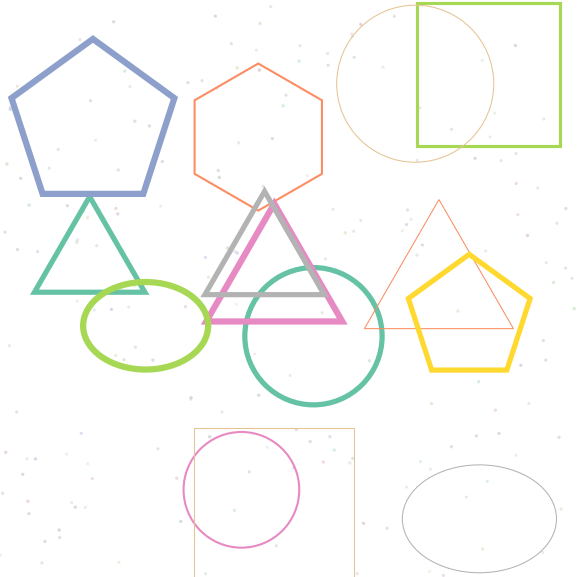[{"shape": "circle", "thickness": 2.5, "radius": 0.59, "center": [0.543, 0.417]}, {"shape": "triangle", "thickness": 2.5, "radius": 0.55, "center": [0.155, 0.548]}, {"shape": "hexagon", "thickness": 1, "radius": 0.64, "center": [0.447, 0.762]}, {"shape": "triangle", "thickness": 0.5, "radius": 0.74, "center": [0.76, 0.505]}, {"shape": "pentagon", "thickness": 3, "radius": 0.74, "center": [0.161, 0.783]}, {"shape": "triangle", "thickness": 3, "radius": 0.68, "center": [0.475, 0.51]}, {"shape": "circle", "thickness": 1, "radius": 0.5, "center": [0.418, 0.151]}, {"shape": "square", "thickness": 1.5, "radius": 0.62, "center": [0.846, 0.87]}, {"shape": "oval", "thickness": 3, "radius": 0.54, "center": [0.252, 0.435]}, {"shape": "pentagon", "thickness": 2.5, "radius": 0.55, "center": [0.813, 0.448]}, {"shape": "square", "thickness": 0.5, "radius": 0.69, "center": [0.475, 0.12]}, {"shape": "circle", "thickness": 0.5, "radius": 0.68, "center": [0.719, 0.854]}, {"shape": "oval", "thickness": 0.5, "radius": 0.67, "center": [0.83, 0.101]}, {"shape": "triangle", "thickness": 2.5, "radius": 0.6, "center": [0.458, 0.549]}]